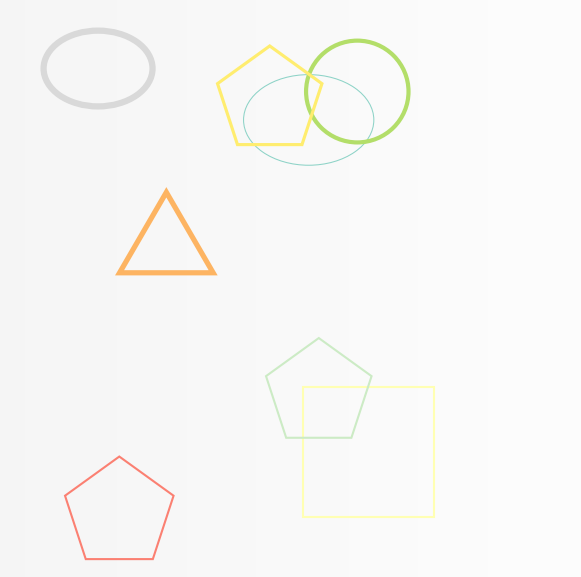[{"shape": "oval", "thickness": 0.5, "radius": 0.56, "center": [0.531, 0.791]}, {"shape": "square", "thickness": 1, "radius": 0.56, "center": [0.634, 0.217]}, {"shape": "pentagon", "thickness": 1, "radius": 0.49, "center": [0.205, 0.11]}, {"shape": "triangle", "thickness": 2.5, "radius": 0.46, "center": [0.286, 0.573]}, {"shape": "circle", "thickness": 2, "radius": 0.44, "center": [0.615, 0.841]}, {"shape": "oval", "thickness": 3, "radius": 0.47, "center": [0.169, 0.88]}, {"shape": "pentagon", "thickness": 1, "radius": 0.48, "center": [0.548, 0.318]}, {"shape": "pentagon", "thickness": 1.5, "radius": 0.47, "center": [0.464, 0.825]}]